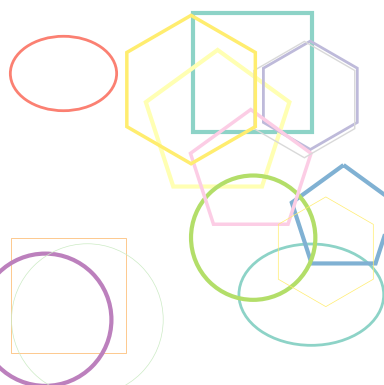[{"shape": "square", "thickness": 3, "radius": 0.77, "center": [0.656, 0.811]}, {"shape": "oval", "thickness": 2, "radius": 0.94, "center": [0.809, 0.235]}, {"shape": "pentagon", "thickness": 3, "radius": 0.98, "center": [0.565, 0.674]}, {"shape": "hexagon", "thickness": 2, "radius": 0.7, "center": [0.806, 0.752]}, {"shape": "oval", "thickness": 2, "radius": 0.69, "center": [0.165, 0.809]}, {"shape": "pentagon", "thickness": 3, "radius": 0.71, "center": [0.892, 0.43]}, {"shape": "square", "thickness": 0.5, "radius": 0.75, "center": [0.179, 0.233]}, {"shape": "circle", "thickness": 3, "radius": 0.81, "center": [0.658, 0.383]}, {"shape": "pentagon", "thickness": 2.5, "radius": 0.82, "center": [0.651, 0.551]}, {"shape": "hexagon", "thickness": 1, "radius": 0.76, "center": [0.791, 0.741]}, {"shape": "circle", "thickness": 3, "radius": 0.86, "center": [0.118, 0.17]}, {"shape": "circle", "thickness": 0.5, "radius": 0.99, "center": [0.227, 0.17]}, {"shape": "hexagon", "thickness": 2.5, "radius": 0.96, "center": [0.496, 0.767]}, {"shape": "hexagon", "thickness": 0.5, "radius": 0.71, "center": [0.846, 0.346]}]